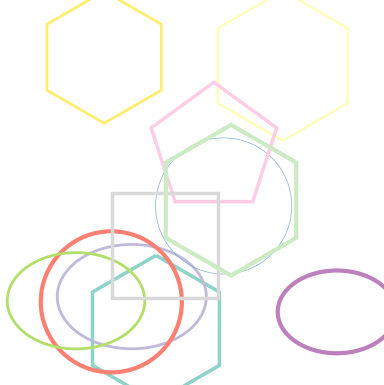[{"shape": "hexagon", "thickness": 2.5, "radius": 0.95, "center": [0.405, 0.146]}, {"shape": "hexagon", "thickness": 1.5, "radius": 0.97, "center": [0.734, 0.829]}, {"shape": "oval", "thickness": 2, "radius": 0.97, "center": [0.342, 0.23]}, {"shape": "circle", "thickness": 3, "radius": 0.92, "center": [0.289, 0.216]}, {"shape": "circle", "thickness": 0.5, "radius": 0.88, "center": [0.581, 0.465]}, {"shape": "oval", "thickness": 2, "radius": 0.89, "center": [0.197, 0.219]}, {"shape": "pentagon", "thickness": 2.5, "radius": 0.86, "center": [0.556, 0.615]}, {"shape": "square", "thickness": 2.5, "radius": 0.69, "center": [0.429, 0.362]}, {"shape": "oval", "thickness": 3, "radius": 0.77, "center": [0.875, 0.19]}, {"shape": "hexagon", "thickness": 3, "radius": 0.98, "center": [0.6, 0.48]}, {"shape": "hexagon", "thickness": 2, "radius": 0.86, "center": [0.271, 0.851]}]